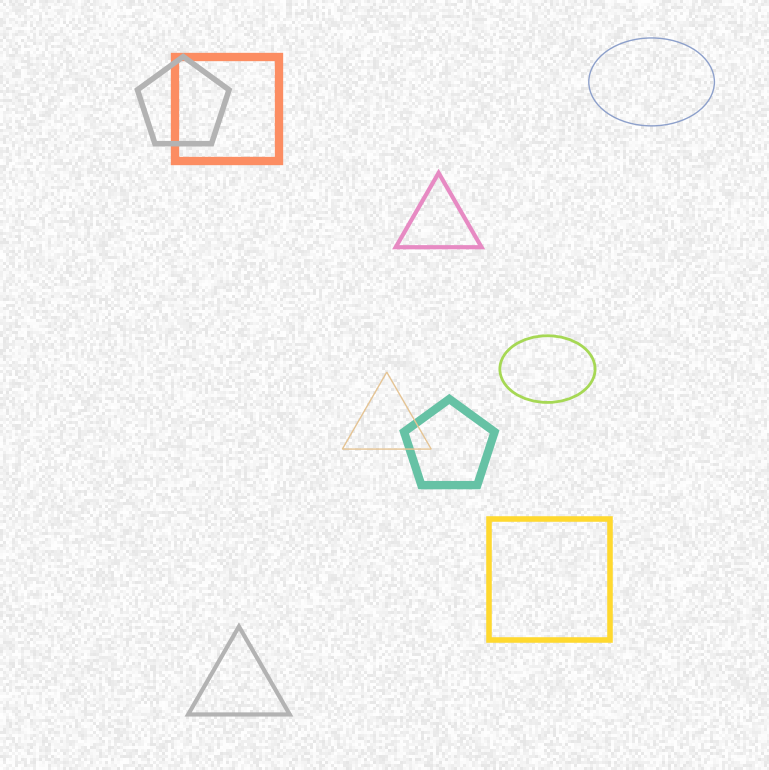[{"shape": "pentagon", "thickness": 3, "radius": 0.31, "center": [0.584, 0.42]}, {"shape": "square", "thickness": 3, "radius": 0.34, "center": [0.295, 0.858]}, {"shape": "oval", "thickness": 0.5, "radius": 0.41, "center": [0.846, 0.894]}, {"shape": "triangle", "thickness": 1.5, "radius": 0.32, "center": [0.57, 0.711]}, {"shape": "oval", "thickness": 1, "radius": 0.31, "center": [0.711, 0.521]}, {"shape": "square", "thickness": 2, "radius": 0.39, "center": [0.713, 0.247]}, {"shape": "triangle", "thickness": 0.5, "radius": 0.33, "center": [0.502, 0.45]}, {"shape": "triangle", "thickness": 1.5, "radius": 0.38, "center": [0.31, 0.11]}, {"shape": "pentagon", "thickness": 2, "radius": 0.31, "center": [0.238, 0.864]}]